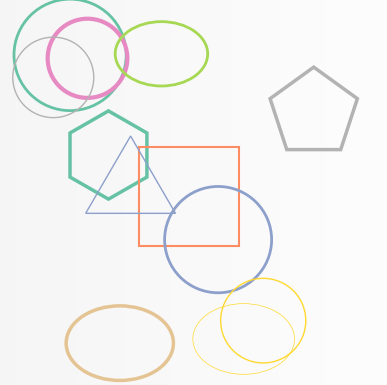[{"shape": "circle", "thickness": 2, "radius": 0.72, "center": [0.181, 0.857]}, {"shape": "hexagon", "thickness": 2.5, "radius": 0.57, "center": [0.28, 0.597]}, {"shape": "square", "thickness": 1.5, "radius": 0.65, "center": [0.488, 0.49]}, {"shape": "circle", "thickness": 2, "radius": 0.69, "center": [0.563, 0.378]}, {"shape": "triangle", "thickness": 1, "radius": 0.67, "center": [0.337, 0.513]}, {"shape": "circle", "thickness": 3, "radius": 0.51, "center": [0.226, 0.849]}, {"shape": "oval", "thickness": 2, "radius": 0.6, "center": [0.417, 0.86]}, {"shape": "oval", "thickness": 0.5, "radius": 0.66, "center": [0.629, 0.12]}, {"shape": "circle", "thickness": 1, "radius": 0.55, "center": [0.679, 0.167]}, {"shape": "oval", "thickness": 2.5, "radius": 0.69, "center": [0.309, 0.109]}, {"shape": "pentagon", "thickness": 2.5, "radius": 0.59, "center": [0.81, 0.707]}, {"shape": "circle", "thickness": 1, "radius": 0.52, "center": [0.137, 0.799]}]